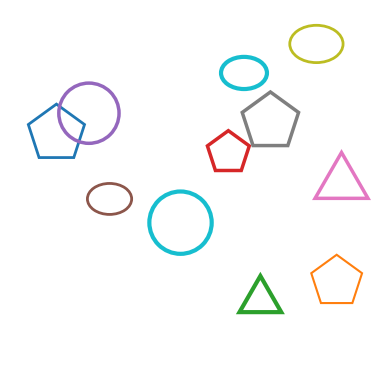[{"shape": "pentagon", "thickness": 2, "radius": 0.38, "center": [0.147, 0.653]}, {"shape": "pentagon", "thickness": 1.5, "radius": 0.35, "center": [0.874, 0.269]}, {"shape": "triangle", "thickness": 3, "radius": 0.31, "center": [0.676, 0.221]}, {"shape": "pentagon", "thickness": 2.5, "radius": 0.29, "center": [0.593, 0.603]}, {"shape": "circle", "thickness": 2.5, "radius": 0.39, "center": [0.231, 0.706]}, {"shape": "oval", "thickness": 2, "radius": 0.29, "center": [0.284, 0.483]}, {"shape": "triangle", "thickness": 2.5, "radius": 0.4, "center": [0.887, 0.525]}, {"shape": "pentagon", "thickness": 2.5, "radius": 0.38, "center": [0.702, 0.684]}, {"shape": "oval", "thickness": 2, "radius": 0.35, "center": [0.822, 0.886]}, {"shape": "oval", "thickness": 3, "radius": 0.3, "center": [0.634, 0.81]}, {"shape": "circle", "thickness": 3, "radius": 0.4, "center": [0.469, 0.422]}]